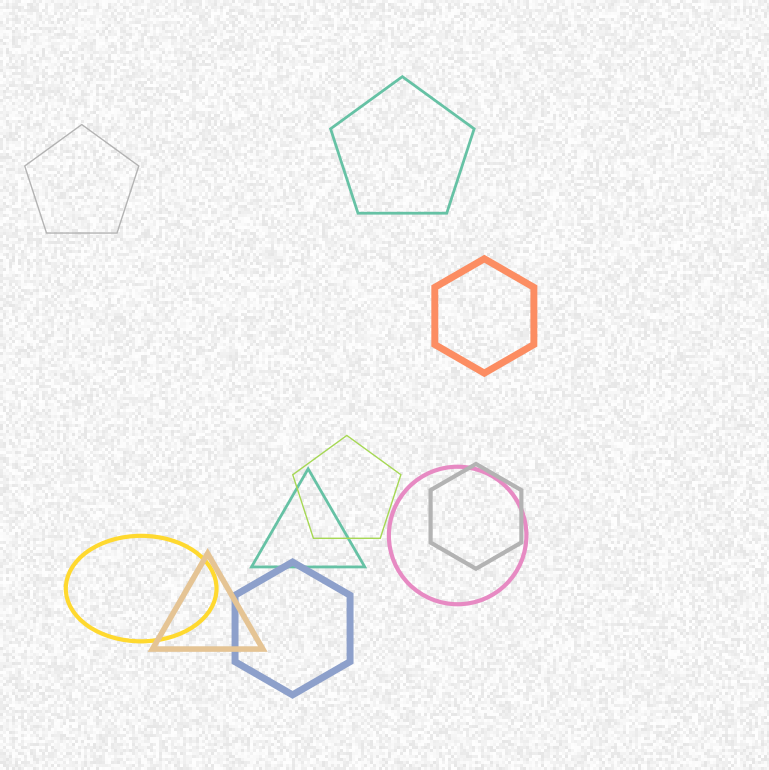[{"shape": "pentagon", "thickness": 1, "radius": 0.49, "center": [0.523, 0.802]}, {"shape": "triangle", "thickness": 1, "radius": 0.42, "center": [0.4, 0.306]}, {"shape": "hexagon", "thickness": 2.5, "radius": 0.37, "center": [0.629, 0.59]}, {"shape": "hexagon", "thickness": 2.5, "radius": 0.43, "center": [0.38, 0.184]}, {"shape": "circle", "thickness": 1.5, "radius": 0.45, "center": [0.594, 0.305]}, {"shape": "pentagon", "thickness": 0.5, "radius": 0.37, "center": [0.45, 0.361]}, {"shape": "oval", "thickness": 1.5, "radius": 0.49, "center": [0.183, 0.236]}, {"shape": "triangle", "thickness": 2, "radius": 0.41, "center": [0.27, 0.198]}, {"shape": "hexagon", "thickness": 1.5, "radius": 0.34, "center": [0.618, 0.329]}, {"shape": "pentagon", "thickness": 0.5, "radius": 0.39, "center": [0.106, 0.76]}]